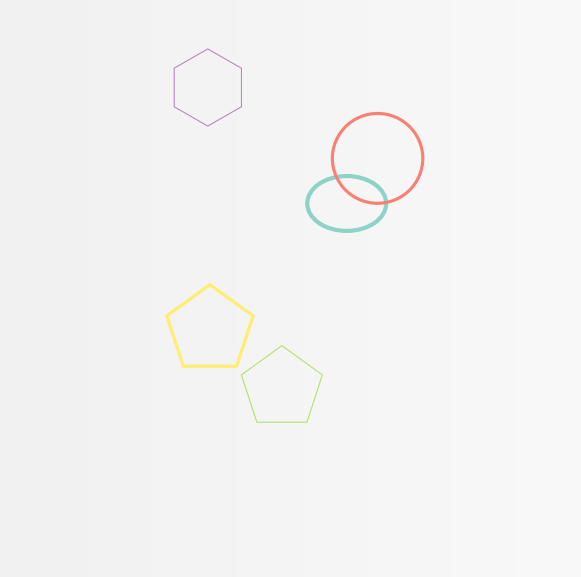[{"shape": "oval", "thickness": 2, "radius": 0.34, "center": [0.596, 0.647]}, {"shape": "circle", "thickness": 1.5, "radius": 0.39, "center": [0.65, 0.725]}, {"shape": "pentagon", "thickness": 0.5, "radius": 0.37, "center": [0.485, 0.327]}, {"shape": "hexagon", "thickness": 0.5, "radius": 0.33, "center": [0.358, 0.848]}, {"shape": "pentagon", "thickness": 1.5, "radius": 0.39, "center": [0.361, 0.428]}]